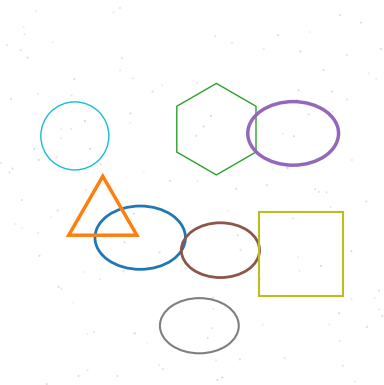[{"shape": "oval", "thickness": 2, "radius": 0.59, "center": [0.364, 0.383]}, {"shape": "triangle", "thickness": 2.5, "radius": 0.51, "center": [0.267, 0.44]}, {"shape": "hexagon", "thickness": 1, "radius": 0.59, "center": [0.562, 0.665]}, {"shape": "oval", "thickness": 2.5, "radius": 0.59, "center": [0.761, 0.654]}, {"shape": "oval", "thickness": 2, "radius": 0.51, "center": [0.573, 0.35]}, {"shape": "oval", "thickness": 1.5, "radius": 0.51, "center": [0.518, 0.154]}, {"shape": "square", "thickness": 1.5, "radius": 0.55, "center": [0.782, 0.34]}, {"shape": "circle", "thickness": 1, "radius": 0.44, "center": [0.194, 0.647]}]